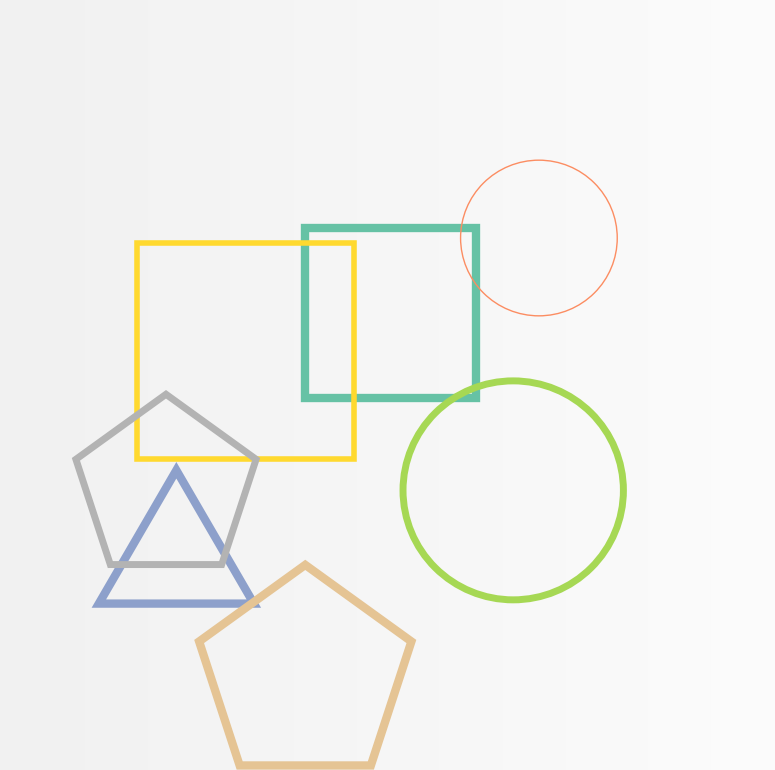[{"shape": "square", "thickness": 3, "radius": 0.55, "center": [0.504, 0.594]}, {"shape": "circle", "thickness": 0.5, "radius": 0.51, "center": [0.695, 0.691]}, {"shape": "triangle", "thickness": 3, "radius": 0.58, "center": [0.228, 0.274]}, {"shape": "circle", "thickness": 2.5, "radius": 0.71, "center": [0.662, 0.363]}, {"shape": "square", "thickness": 2, "radius": 0.7, "center": [0.317, 0.544]}, {"shape": "pentagon", "thickness": 3, "radius": 0.72, "center": [0.394, 0.122]}, {"shape": "pentagon", "thickness": 2.5, "radius": 0.61, "center": [0.214, 0.366]}]